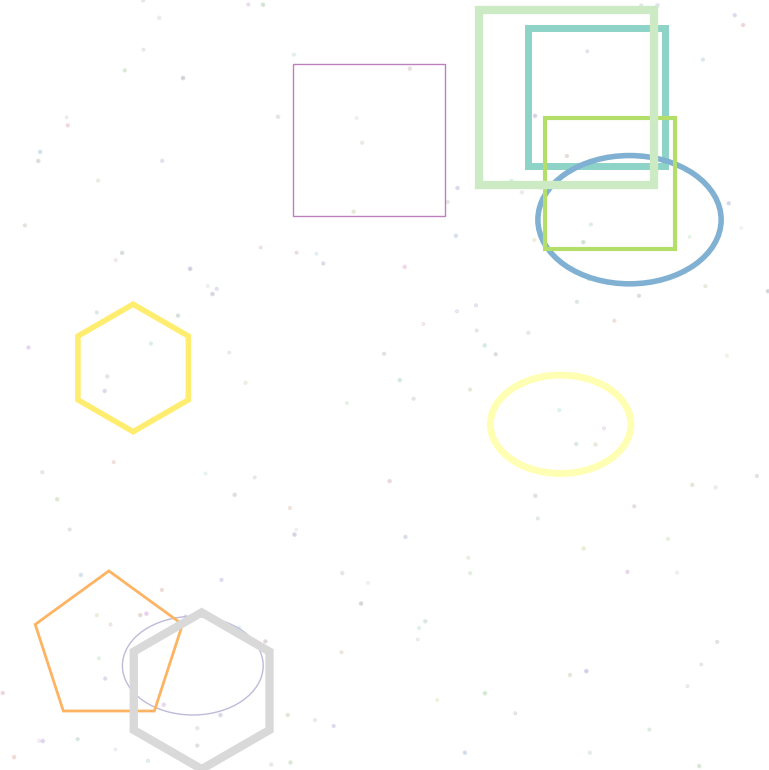[{"shape": "square", "thickness": 2.5, "radius": 0.45, "center": [0.775, 0.874]}, {"shape": "oval", "thickness": 2.5, "radius": 0.46, "center": [0.728, 0.449]}, {"shape": "oval", "thickness": 0.5, "radius": 0.46, "center": [0.25, 0.135]}, {"shape": "oval", "thickness": 2, "radius": 0.59, "center": [0.818, 0.715]}, {"shape": "pentagon", "thickness": 1, "radius": 0.5, "center": [0.141, 0.158]}, {"shape": "square", "thickness": 1.5, "radius": 0.42, "center": [0.792, 0.762]}, {"shape": "hexagon", "thickness": 3, "radius": 0.51, "center": [0.262, 0.103]}, {"shape": "square", "thickness": 0.5, "radius": 0.49, "center": [0.479, 0.818]}, {"shape": "square", "thickness": 3, "radius": 0.57, "center": [0.736, 0.873]}, {"shape": "hexagon", "thickness": 2, "radius": 0.41, "center": [0.173, 0.522]}]